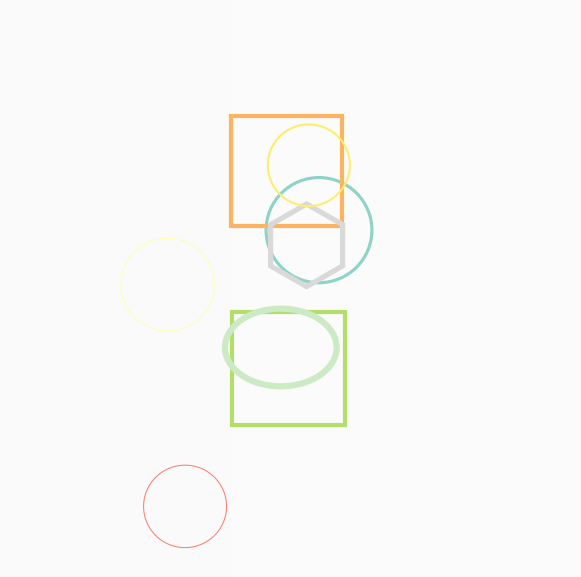[{"shape": "circle", "thickness": 1.5, "radius": 0.46, "center": [0.549, 0.601]}, {"shape": "circle", "thickness": 0.5, "radius": 0.4, "center": [0.288, 0.506]}, {"shape": "circle", "thickness": 0.5, "radius": 0.36, "center": [0.318, 0.122]}, {"shape": "square", "thickness": 2, "radius": 0.48, "center": [0.493, 0.703]}, {"shape": "square", "thickness": 2, "radius": 0.49, "center": [0.497, 0.361]}, {"shape": "hexagon", "thickness": 2.5, "radius": 0.36, "center": [0.528, 0.574]}, {"shape": "oval", "thickness": 3, "radius": 0.48, "center": [0.483, 0.397]}, {"shape": "circle", "thickness": 1, "radius": 0.35, "center": [0.531, 0.713]}]